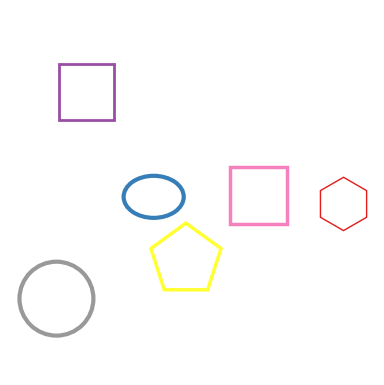[{"shape": "hexagon", "thickness": 1, "radius": 0.35, "center": [0.892, 0.47]}, {"shape": "oval", "thickness": 3, "radius": 0.39, "center": [0.399, 0.489]}, {"shape": "square", "thickness": 2, "radius": 0.36, "center": [0.225, 0.761]}, {"shape": "pentagon", "thickness": 2.5, "radius": 0.48, "center": [0.483, 0.325]}, {"shape": "square", "thickness": 2.5, "radius": 0.37, "center": [0.672, 0.491]}, {"shape": "circle", "thickness": 3, "radius": 0.48, "center": [0.147, 0.224]}]